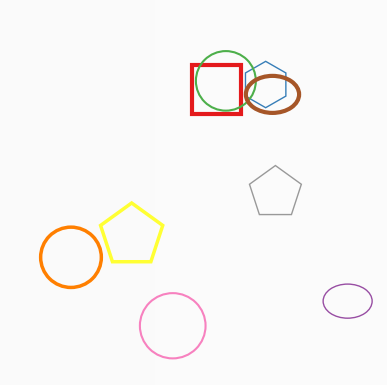[{"shape": "square", "thickness": 3, "radius": 0.32, "center": [0.56, 0.767]}, {"shape": "hexagon", "thickness": 1, "radius": 0.3, "center": [0.686, 0.78]}, {"shape": "circle", "thickness": 1.5, "radius": 0.39, "center": [0.583, 0.79]}, {"shape": "oval", "thickness": 1, "radius": 0.32, "center": [0.897, 0.218]}, {"shape": "circle", "thickness": 2.5, "radius": 0.39, "center": [0.183, 0.332]}, {"shape": "pentagon", "thickness": 2.5, "radius": 0.42, "center": [0.34, 0.388]}, {"shape": "oval", "thickness": 3, "radius": 0.34, "center": [0.703, 0.755]}, {"shape": "circle", "thickness": 1.5, "radius": 0.42, "center": [0.446, 0.154]}, {"shape": "pentagon", "thickness": 1, "radius": 0.35, "center": [0.711, 0.5]}]